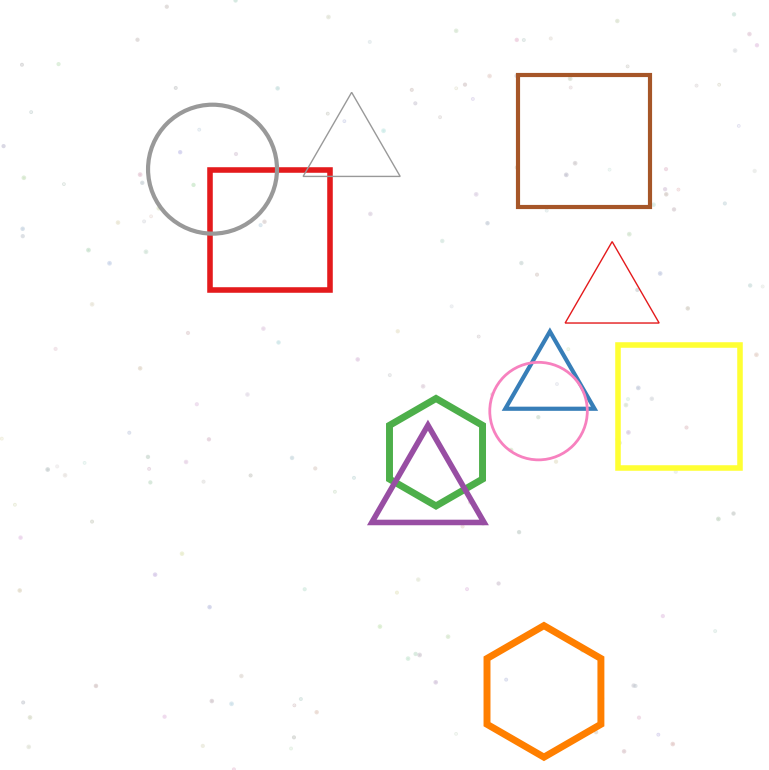[{"shape": "square", "thickness": 2, "radius": 0.39, "center": [0.351, 0.702]}, {"shape": "triangle", "thickness": 0.5, "radius": 0.35, "center": [0.795, 0.616]}, {"shape": "triangle", "thickness": 1.5, "radius": 0.33, "center": [0.714, 0.503]}, {"shape": "hexagon", "thickness": 2.5, "radius": 0.35, "center": [0.566, 0.413]}, {"shape": "triangle", "thickness": 2, "radius": 0.42, "center": [0.556, 0.364]}, {"shape": "hexagon", "thickness": 2.5, "radius": 0.43, "center": [0.706, 0.102]}, {"shape": "square", "thickness": 2, "radius": 0.4, "center": [0.882, 0.472]}, {"shape": "square", "thickness": 1.5, "radius": 0.43, "center": [0.759, 0.817]}, {"shape": "circle", "thickness": 1, "radius": 0.32, "center": [0.699, 0.466]}, {"shape": "triangle", "thickness": 0.5, "radius": 0.36, "center": [0.457, 0.807]}, {"shape": "circle", "thickness": 1.5, "radius": 0.42, "center": [0.276, 0.78]}]